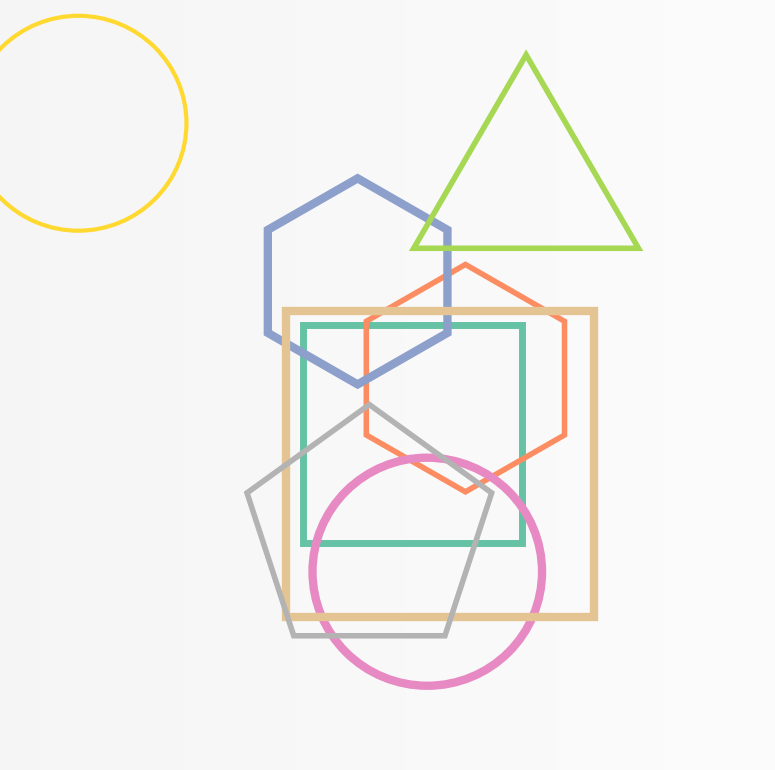[{"shape": "square", "thickness": 2.5, "radius": 0.71, "center": [0.532, 0.436]}, {"shape": "hexagon", "thickness": 2, "radius": 0.74, "center": [0.601, 0.509]}, {"shape": "hexagon", "thickness": 3, "radius": 0.67, "center": [0.461, 0.635]}, {"shape": "circle", "thickness": 3, "radius": 0.74, "center": [0.551, 0.258]}, {"shape": "triangle", "thickness": 2, "radius": 0.84, "center": [0.679, 0.761]}, {"shape": "circle", "thickness": 1.5, "radius": 0.7, "center": [0.101, 0.84]}, {"shape": "square", "thickness": 3, "radius": 0.99, "center": [0.568, 0.398]}, {"shape": "pentagon", "thickness": 2, "radius": 0.83, "center": [0.477, 0.309]}]